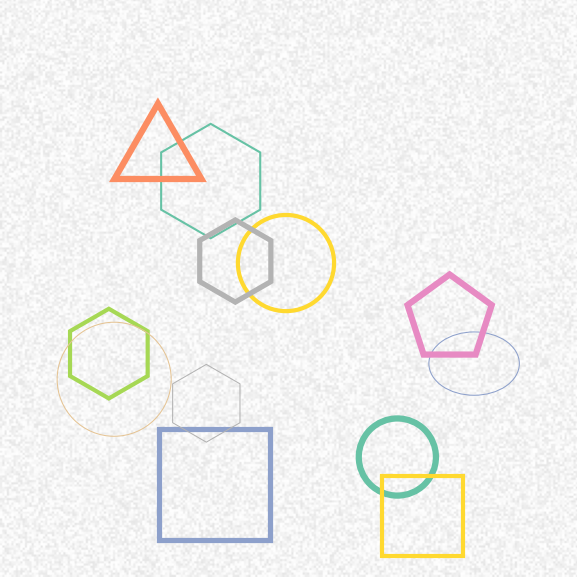[{"shape": "circle", "thickness": 3, "radius": 0.33, "center": [0.688, 0.208]}, {"shape": "hexagon", "thickness": 1, "radius": 0.5, "center": [0.365, 0.686]}, {"shape": "triangle", "thickness": 3, "radius": 0.44, "center": [0.273, 0.733]}, {"shape": "square", "thickness": 2.5, "radius": 0.48, "center": [0.371, 0.16]}, {"shape": "oval", "thickness": 0.5, "radius": 0.39, "center": [0.821, 0.37]}, {"shape": "pentagon", "thickness": 3, "radius": 0.38, "center": [0.779, 0.447]}, {"shape": "hexagon", "thickness": 2, "radius": 0.39, "center": [0.188, 0.387]}, {"shape": "square", "thickness": 2, "radius": 0.35, "center": [0.732, 0.106]}, {"shape": "circle", "thickness": 2, "radius": 0.42, "center": [0.495, 0.544]}, {"shape": "circle", "thickness": 0.5, "radius": 0.49, "center": [0.198, 0.342]}, {"shape": "hexagon", "thickness": 0.5, "radius": 0.34, "center": [0.357, 0.301]}, {"shape": "hexagon", "thickness": 2.5, "radius": 0.36, "center": [0.407, 0.547]}]